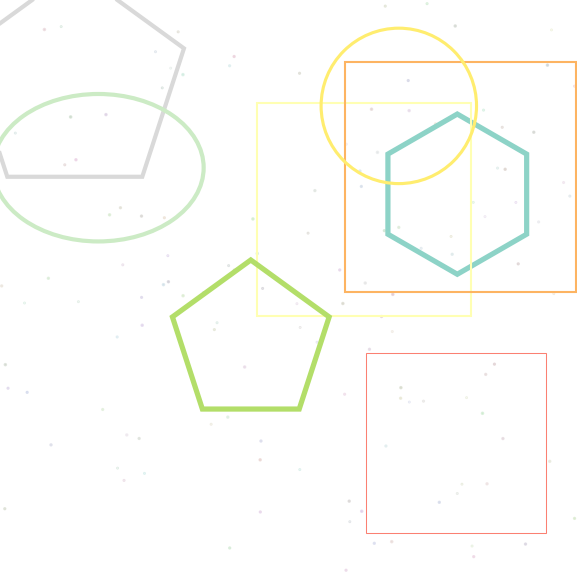[{"shape": "hexagon", "thickness": 2.5, "radius": 0.69, "center": [0.792, 0.663]}, {"shape": "square", "thickness": 1, "radius": 0.92, "center": [0.63, 0.636]}, {"shape": "square", "thickness": 0.5, "radius": 0.78, "center": [0.789, 0.232]}, {"shape": "square", "thickness": 1, "radius": 1.0, "center": [0.797, 0.693]}, {"shape": "pentagon", "thickness": 2.5, "radius": 0.71, "center": [0.434, 0.406]}, {"shape": "pentagon", "thickness": 2, "radius": 0.99, "center": [0.129, 0.854]}, {"shape": "oval", "thickness": 2, "radius": 0.91, "center": [0.17, 0.709]}, {"shape": "circle", "thickness": 1.5, "radius": 0.67, "center": [0.691, 0.816]}]